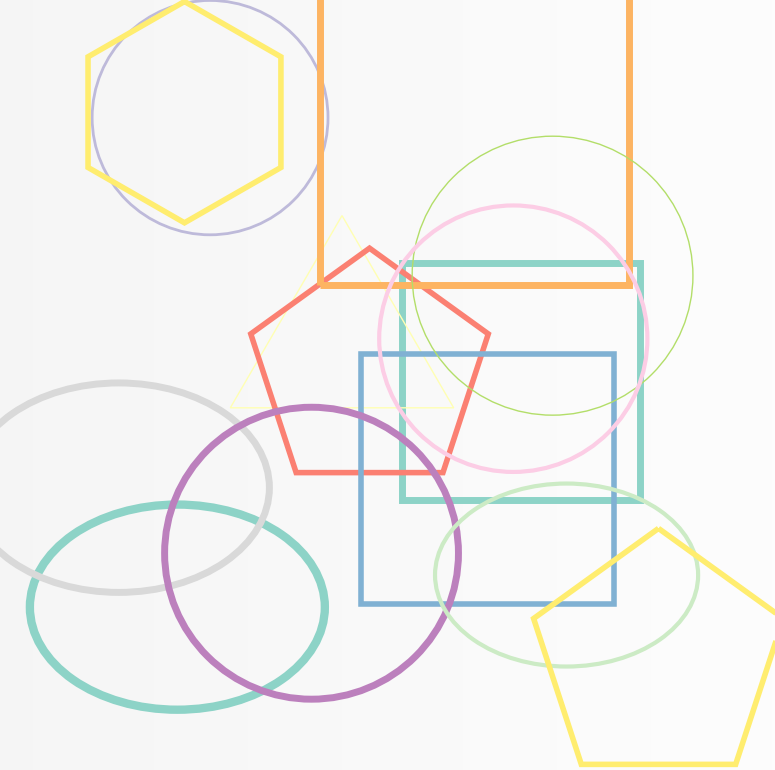[{"shape": "square", "thickness": 2.5, "radius": 0.77, "center": [0.672, 0.505]}, {"shape": "oval", "thickness": 3, "radius": 0.95, "center": [0.229, 0.212]}, {"shape": "triangle", "thickness": 0.5, "radius": 0.83, "center": [0.441, 0.554]}, {"shape": "circle", "thickness": 1, "radius": 0.76, "center": [0.271, 0.847]}, {"shape": "pentagon", "thickness": 2, "radius": 0.81, "center": [0.477, 0.517]}, {"shape": "square", "thickness": 2, "radius": 0.81, "center": [0.629, 0.378]}, {"shape": "square", "thickness": 2.5, "radius": 1.0, "center": [0.612, 0.829]}, {"shape": "circle", "thickness": 0.5, "radius": 0.91, "center": [0.713, 0.642]}, {"shape": "circle", "thickness": 1.5, "radius": 0.87, "center": [0.662, 0.56]}, {"shape": "oval", "thickness": 2.5, "radius": 0.97, "center": [0.153, 0.367]}, {"shape": "circle", "thickness": 2.5, "radius": 0.95, "center": [0.402, 0.282]}, {"shape": "oval", "thickness": 1.5, "radius": 0.85, "center": [0.731, 0.253]}, {"shape": "hexagon", "thickness": 2, "radius": 0.72, "center": [0.238, 0.854]}, {"shape": "pentagon", "thickness": 2, "radius": 0.85, "center": [0.85, 0.144]}]